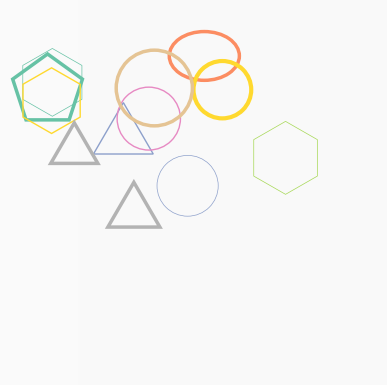[{"shape": "hexagon", "thickness": 0.5, "radius": 0.44, "center": [0.135, 0.786]}, {"shape": "pentagon", "thickness": 2.5, "radius": 0.47, "center": [0.123, 0.765]}, {"shape": "oval", "thickness": 2.5, "radius": 0.45, "center": [0.527, 0.855]}, {"shape": "triangle", "thickness": 1, "radius": 0.45, "center": [0.318, 0.645]}, {"shape": "circle", "thickness": 0.5, "radius": 0.39, "center": [0.484, 0.517]}, {"shape": "circle", "thickness": 1, "radius": 0.41, "center": [0.384, 0.692]}, {"shape": "hexagon", "thickness": 0.5, "radius": 0.47, "center": [0.737, 0.59]}, {"shape": "circle", "thickness": 3, "radius": 0.37, "center": [0.574, 0.767]}, {"shape": "hexagon", "thickness": 1, "radius": 0.43, "center": [0.133, 0.739]}, {"shape": "circle", "thickness": 2.5, "radius": 0.49, "center": [0.398, 0.771]}, {"shape": "triangle", "thickness": 2.5, "radius": 0.35, "center": [0.192, 0.611]}, {"shape": "triangle", "thickness": 2.5, "radius": 0.39, "center": [0.345, 0.449]}]